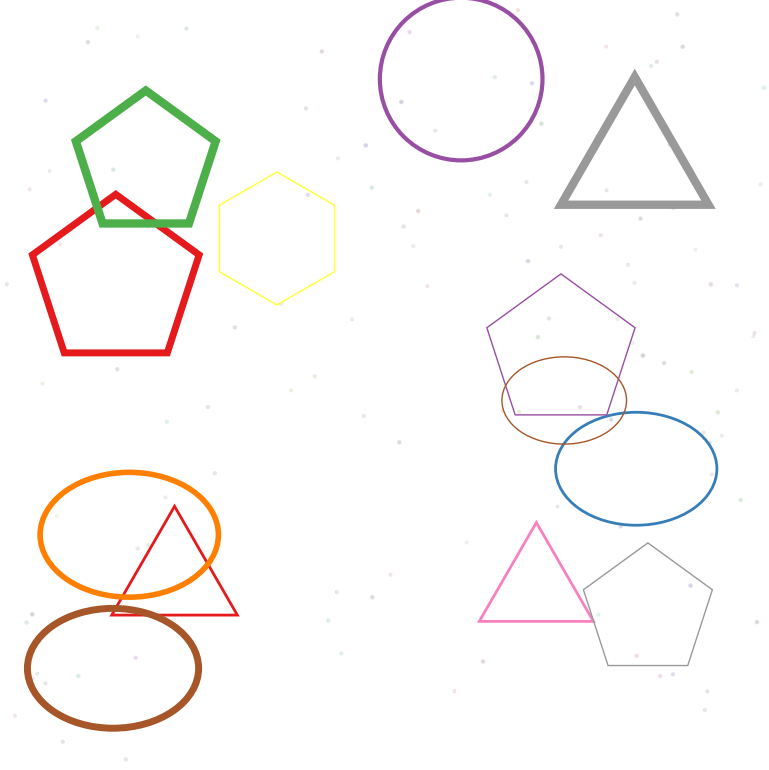[{"shape": "pentagon", "thickness": 2.5, "radius": 0.57, "center": [0.15, 0.634]}, {"shape": "triangle", "thickness": 1, "radius": 0.47, "center": [0.227, 0.248]}, {"shape": "oval", "thickness": 1, "radius": 0.52, "center": [0.826, 0.391]}, {"shape": "pentagon", "thickness": 3, "radius": 0.48, "center": [0.189, 0.787]}, {"shape": "circle", "thickness": 1.5, "radius": 0.53, "center": [0.599, 0.897]}, {"shape": "pentagon", "thickness": 0.5, "radius": 0.51, "center": [0.729, 0.543]}, {"shape": "oval", "thickness": 2, "radius": 0.58, "center": [0.168, 0.306]}, {"shape": "hexagon", "thickness": 0.5, "radius": 0.43, "center": [0.36, 0.69]}, {"shape": "oval", "thickness": 0.5, "radius": 0.4, "center": [0.733, 0.48]}, {"shape": "oval", "thickness": 2.5, "radius": 0.56, "center": [0.147, 0.132]}, {"shape": "triangle", "thickness": 1, "radius": 0.43, "center": [0.697, 0.236]}, {"shape": "pentagon", "thickness": 0.5, "radius": 0.44, "center": [0.841, 0.207]}, {"shape": "triangle", "thickness": 3, "radius": 0.55, "center": [0.824, 0.789]}]